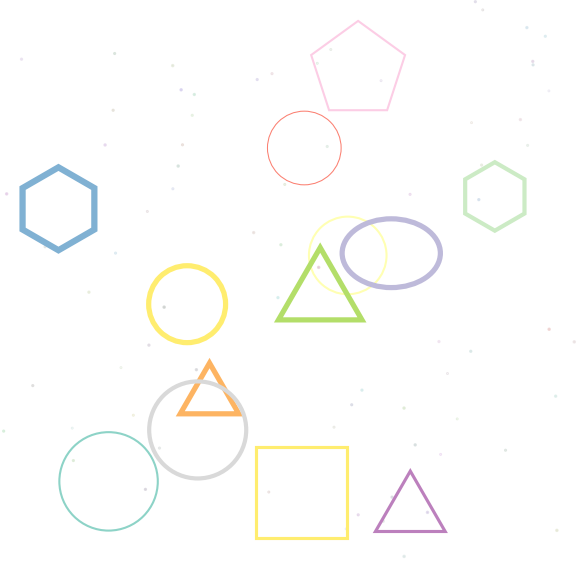[{"shape": "circle", "thickness": 1, "radius": 0.43, "center": [0.188, 0.166]}, {"shape": "circle", "thickness": 1, "radius": 0.34, "center": [0.602, 0.557]}, {"shape": "oval", "thickness": 2.5, "radius": 0.43, "center": [0.678, 0.561]}, {"shape": "circle", "thickness": 0.5, "radius": 0.32, "center": [0.527, 0.743]}, {"shape": "hexagon", "thickness": 3, "radius": 0.36, "center": [0.101, 0.638]}, {"shape": "triangle", "thickness": 2.5, "radius": 0.29, "center": [0.363, 0.312]}, {"shape": "triangle", "thickness": 2.5, "radius": 0.42, "center": [0.554, 0.487]}, {"shape": "pentagon", "thickness": 1, "radius": 0.43, "center": [0.62, 0.877]}, {"shape": "circle", "thickness": 2, "radius": 0.42, "center": [0.342, 0.255]}, {"shape": "triangle", "thickness": 1.5, "radius": 0.35, "center": [0.71, 0.114]}, {"shape": "hexagon", "thickness": 2, "radius": 0.3, "center": [0.857, 0.659]}, {"shape": "circle", "thickness": 2.5, "radius": 0.33, "center": [0.324, 0.472]}, {"shape": "square", "thickness": 1.5, "radius": 0.39, "center": [0.522, 0.146]}]